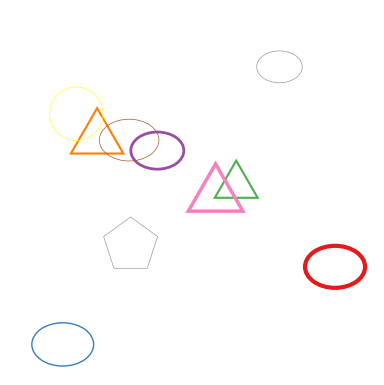[{"shape": "oval", "thickness": 3, "radius": 0.39, "center": [0.87, 0.307]}, {"shape": "oval", "thickness": 1, "radius": 0.4, "center": [0.163, 0.105]}, {"shape": "triangle", "thickness": 1.5, "radius": 0.32, "center": [0.614, 0.518]}, {"shape": "oval", "thickness": 2, "radius": 0.34, "center": [0.409, 0.609]}, {"shape": "triangle", "thickness": 1.5, "radius": 0.39, "center": [0.252, 0.641]}, {"shape": "circle", "thickness": 0.5, "radius": 0.35, "center": [0.198, 0.704]}, {"shape": "oval", "thickness": 0.5, "radius": 0.39, "center": [0.335, 0.636]}, {"shape": "triangle", "thickness": 2.5, "radius": 0.41, "center": [0.56, 0.492]}, {"shape": "pentagon", "thickness": 0.5, "radius": 0.37, "center": [0.339, 0.363]}, {"shape": "oval", "thickness": 0.5, "radius": 0.3, "center": [0.726, 0.826]}]